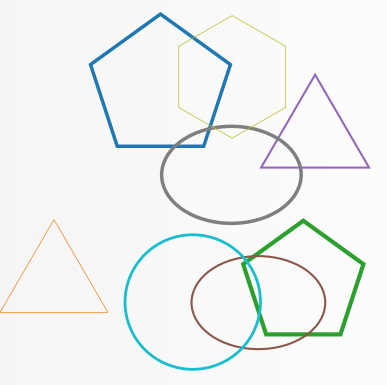[{"shape": "pentagon", "thickness": 2.5, "radius": 0.95, "center": [0.414, 0.774]}, {"shape": "triangle", "thickness": 0.5, "radius": 0.8, "center": [0.139, 0.269]}, {"shape": "pentagon", "thickness": 3, "radius": 0.82, "center": [0.783, 0.263]}, {"shape": "triangle", "thickness": 1.5, "radius": 0.8, "center": [0.813, 0.645]}, {"shape": "oval", "thickness": 1.5, "radius": 0.86, "center": [0.667, 0.214]}, {"shape": "oval", "thickness": 2.5, "radius": 0.9, "center": [0.597, 0.546]}, {"shape": "hexagon", "thickness": 0.5, "radius": 0.8, "center": [0.599, 0.8]}, {"shape": "circle", "thickness": 2, "radius": 0.87, "center": [0.497, 0.215]}]